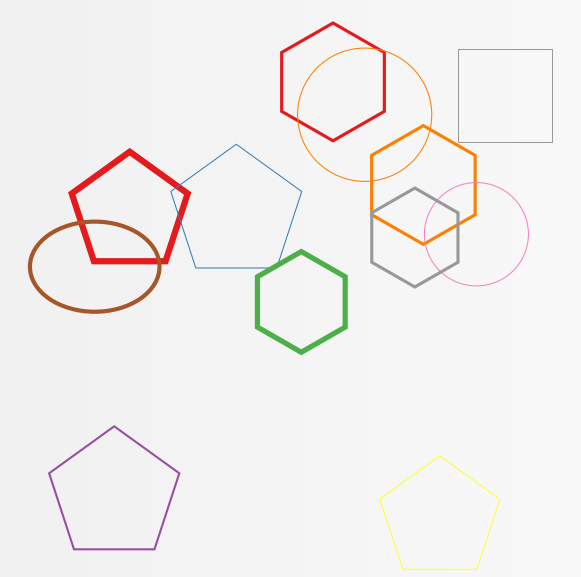[{"shape": "pentagon", "thickness": 3, "radius": 0.52, "center": [0.223, 0.632]}, {"shape": "hexagon", "thickness": 1.5, "radius": 0.51, "center": [0.573, 0.857]}, {"shape": "pentagon", "thickness": 0.5, "radius": 0.59, "center": [0.406, 0.631]}, {"shape": "hexagon", "thickness": 2.5, "radius": 0.44, "center": [0.518, 0.476]}, {"shape": "pentagon", "thickness": 1, "radius": 0.59, "center": [0.197, 0.143]}, {"shape": "hexagon", "thickness": 1.5, "radius": 0.51, "center": [0.728, 0.679]}, {"shape": "circle", "thickness": 0.5, "radius": 0.58, "center": [0.627, 0.8]}, {"shape": "pentagon", "thickness": 0.5, "radius": 0.54, "center": [0.757, 0.101]}, {"shape": "oval", "thickness": 2, "radius": 0.56, "center": [0.163, 0.537]}, {"shape": "circle", "thickness": 0.5, "radius": 0.45, "center": [0.82, 0.594]}, {"shape": "square", "thickness": 0.5, "radius": 0.4, "center": [0.869, 0.834]}, {"shape": "hexagon", "thickness": 1.5, "radius": 0.43, "center": [0.714, 0.588]}]